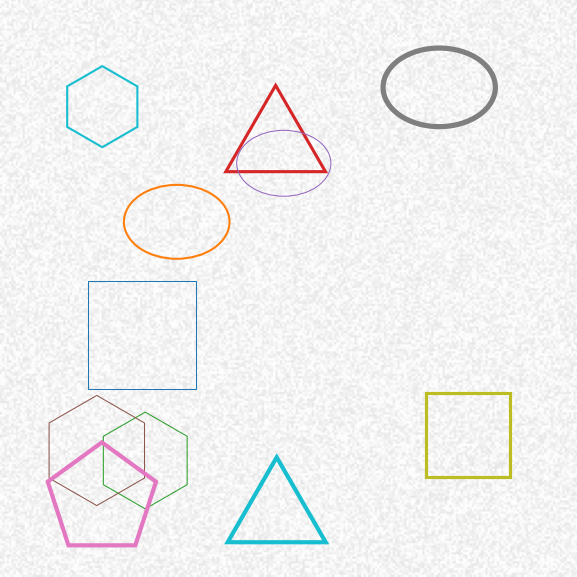[{"shape": "square", "thickness": 0.5, "radius": 0.47, "center": [0.246, 0.419]}, {"shape": "oval", "thickness": 1, "radius": 0.46, "center": [0.306, 0.615]}, {"shape": "hexagon", "thickness": 0.5, "radius": 0.42, "center": [0.252, 0.202]}, {"shape": "triangle", "thickness": 1.5, "radius": 0.5, "center": [0.477, 0.752]}, {"shape": "oval", "thickness": 0.5, "radius": 0.41, "center": [0.491, 0.716]}, {"shape": "hexagon", "thickness": 0.5, "radius": 0.48, "center": [0.168, 0.219]}, {"shape": "pentagon", "thickness": 2, "radius": 0.49, "center": [0.176, 0.135]}, {"shape": "oval", "thickness": 2.5, "radius": 0.49, "center": [0.761, 0.848]}, {"shape": "square", "thickness": 1.5, "radius": 0.36, "center": [0.811, 0.247]}, {"shape": "triangle", "thickness": 2, "radius": 0.49, "center": [0.479, 0.109]}, {"shape": "hexagon", "thickness": 1, "radius": 0.35, "center": [0.177, 0.814]}]